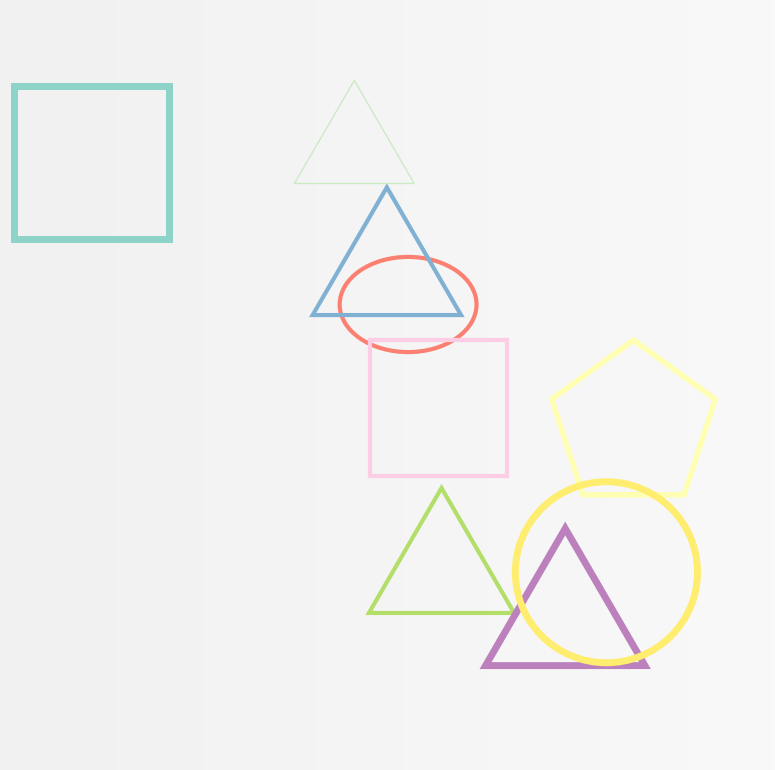[{"shape": "square", "thickness": 2.5, "radius": 0.5, "center": [0.118, 0.789]}, {"shape": "pentagon", "thickness": 2, "radius": 0.56, "center": [0.817, 0.447]}, {"shape": "oval", "thickness": 1.5, "radius": 0.44, "center": [0.527, 0.605]}, {"shape": "triangle", "thickness": 1.5, "radius": 0.55, "center": [0.499, 0.646]}, {"shape": "triangle", "thickness": 1.5, "radius": 0.54, "center": [0.57, 0.258]}, {"shape": "square", "thickness": 1.5, "radius": 0.44, "center": [0.566, 0.47]}, {"shape": "triangle", "thickness": 2.5, "radius": 0.59, "center": [0.729, 0.195]}, {"shape": "triangle", "thickness": 0.5, "radius": 0.45, "center": [0.457, 0.806]}, {"shape": "circle", "thickness": 2.5, "radius": 0.59, "center": [0.782, 0.257]}]